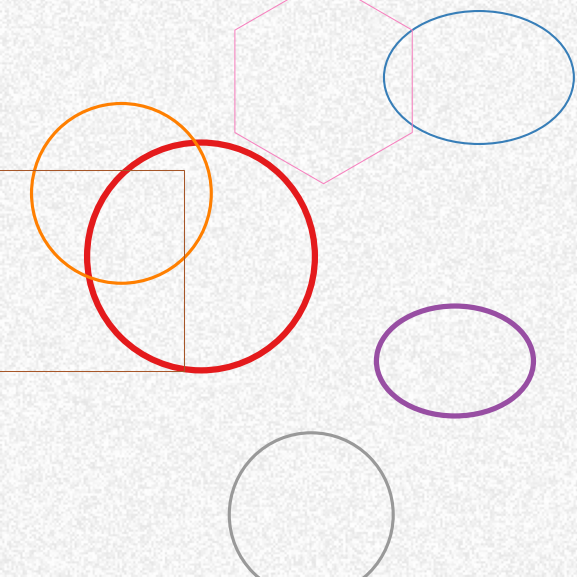[{"shape": "circle", "thickness": 3, "radius": 0.99, "center": [0.348, 0.555]}, {"shape": "oval", "thickness": 1, "radius": 0.82, "center": [0.829, 0.865]}, {"shape": "oval", "thickness": 2.5, "radius": 0.68, "center": [0.788, 0.374]}, {"shape": "circle", "thickness": 1.5, "radius": 0.78, "center": [0.21, 0.664]}, {"shape": "square", "thickness": 0.5, "radius": 0.87, "center": [0.144, 0.531]}, {"shape": "hexagon", "thickness": 0.5, "radius": 0.89, "center": [0.56, 0.858]}, {"shape": "circle", "thickness": 1.5, "radius": 0.71, "center": [0.539, 0.108]}]